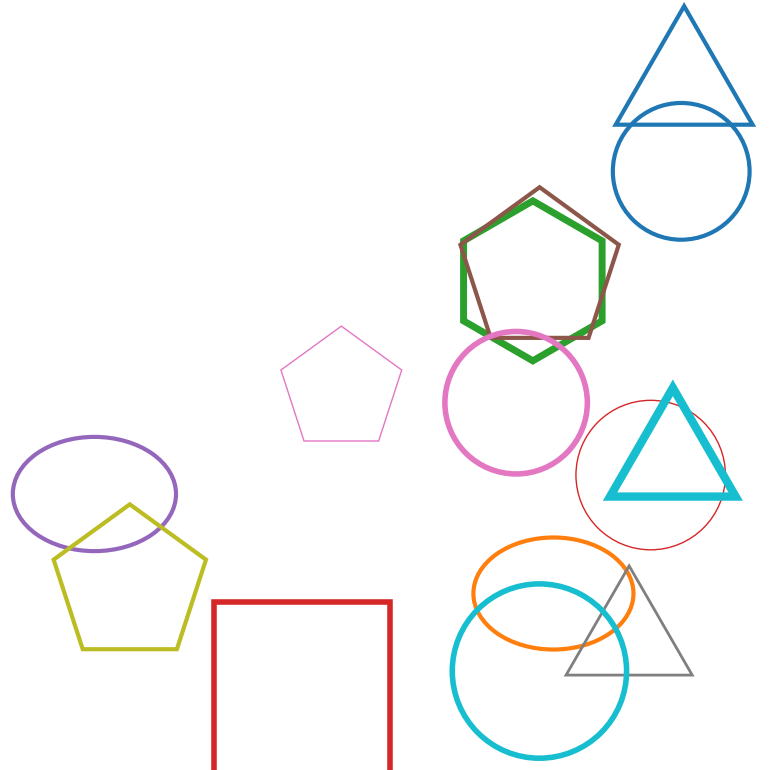[{"shape": "circle", "thickness": 1.5, "radius": 0.44, "center": [0.885, 0.777]}, {"shape": "triangle", "thickness": 1.5, "radius": 0.51, "center": [0.888, 0.889]}, {"shape": "oval", "thickness": 1.5, "radius": 0.52, "center": [0.719, 0.229]}, {"shape": "hexagon", "thickness": 2.5, "radius": 0.52, "center": [0.692, 0.635]}, {"shape": "square", "thickness": 2, "radius": 0.57, "center": [0.392, 0.103]}, {"shape": "circle", "thickness": 0.5, "radius": 0.49, "center": [0.845, 0.383]}, {"shape": "oval", "thickness": 1.5, "radius": 0.53, "center": [0.123, 0.358]}, {"shape": "pentagon", "thickness": 1.5, "radius": 0.54, "center": [0.701, 0.649]}, {"shape": "pentagon", "thickness": 0.5, "radius": 0.41, "center": [0.443, 0.494]}, {"shape": "circle", "thickness": 2, "radius": 0.46, "center": [0.67, 0.477]}, {"shape": "triangle", "thickness": 1, "radius": 0.47, "center": [0.817, 0.171]}, {"shape": "pentagon", "thickness": 1.5, "radius": 0.52, "center": [0.169, 0.241]}, {"shape": "triangle", "thickness": 3, "radius": 0.47, "center": [0.874, 0.402]}, {"shape": "circle", "thickness": 2, "radius": 0.57, "center": [0.701, 0.129]}]